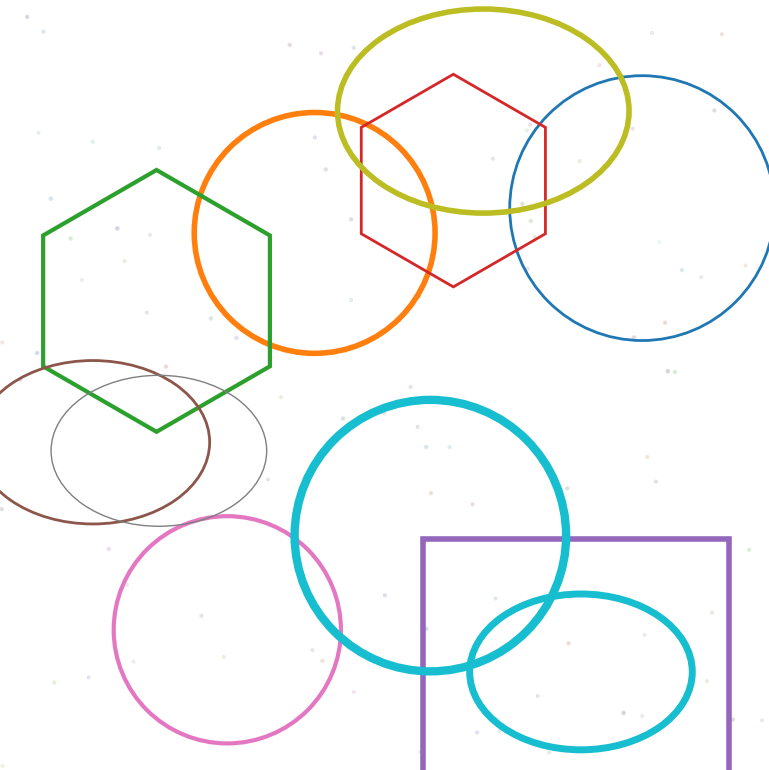[{"shape": "circle", "thickness": 1, "radius": 0.86, "center": [0.834, 0.73]}, {"shape": "circle", "thickness": 2, "radius": 0.78, "center": [0.409, 0.698]}, {"shape": "hexagon", "thickness": 1.5, "radius": 0.85, "center": [0.203, 0.609]}, {"shape": "hexagon", "thickness": 1, "radius": 0.69, "center": [0.589, 0.765]}, {"shape": "square", "thickness": 2, "radius": 1.0, "center": [0.748, 0.1]}, {"shape": "oval", "thickness": 1, "radius": 0.76, "center": [0.121, 0.426]}, {"shape": "circle", "thickness": 1.5, "radius": 0.74, "center": [0.295, 0.182]}, {"shape": "oval", "thickness": 0.5, "radius": 0.7, "center": [0.206, 0.415]}, {"shape": "oval", "thickness": 2, "radius": 0.95, "center": [0.628, 0.856]}, {"shape": "oval", "thickness": 2.5, "radius": 0.72, "center": [0.755, 0.127]}, {"shape": "circle", "thickness": 3, "radius": 0.88, "center": [0.559, 0.304]}]